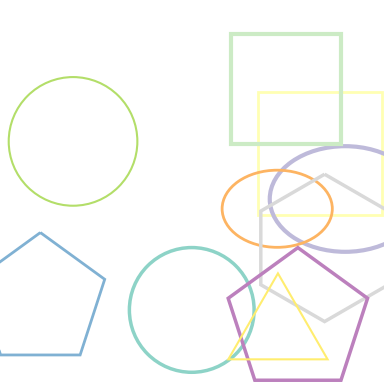[{"shape": "circle", "thickness": 2.5, "radius": 0.81, "center": [0.498, 0.195]}, {"shape": "square", "thickness": 2, "radius": 0.8, "center": [0.831, 0.601]}, {"shape": "oval", "thickness": 3, "radius": 0.98, "center": [0.897, 0.483]}, {"shape": "pentagon", "thickness": 2, "radius": 0.88, "center": [0.105, 0.22]}, {"shape": "oval", "thickness": 2, "radius": 0.72, "center": [0.72, 0.458]}, {"shape": "circle", "thickness": 1.5, "radius": 0.84, "center": [0.19, 0.633]}, {"shape": "hexagon", "thickness": 2.5, "radius": 0.96, "center": [0.843, 0.356]}, {"shape": "pentagon", "thickness": 2.5, "radius": 0.95, "center": [0.774, 0.166]}, {"shape": "square", "thickness": 3, "radius": 0.71, "center": [0.743, 0.769]}, {"shape": "triangle", "thickness": 1.5, "radius": 0.74, "center": [0.722, 0.141]}]